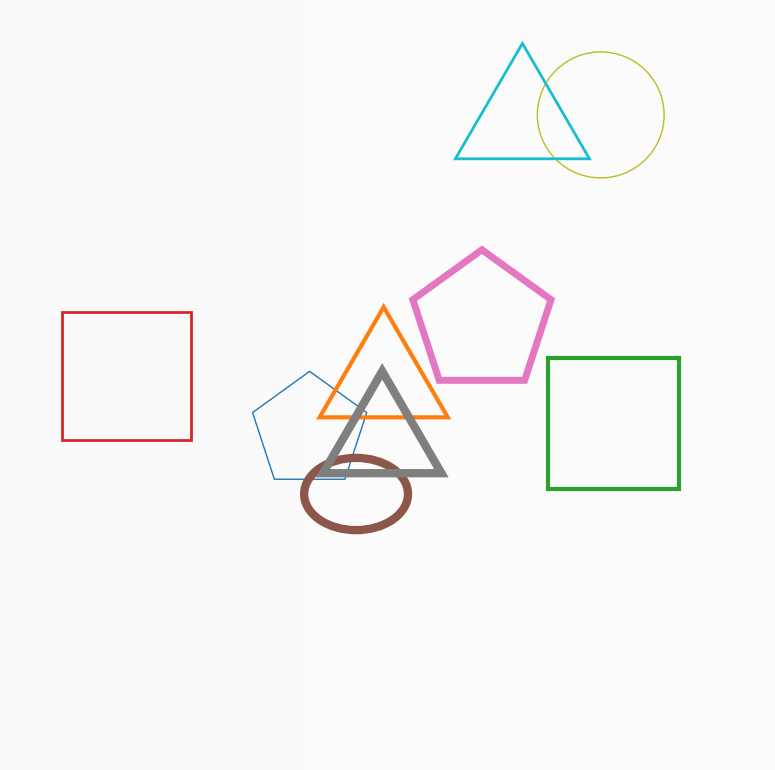[{"shape": "pentagon", "thickness": 0.5, "radius": 0.39, "center": [0.4, 0.44]}, {"shape": "triangle", "thickness": 1.5, "radius": 0.48, "center": [0.495, 0.506]}, {"shape": "square", "thickness": 1.5, "radius": 0.42, "center": [0.792, 0.45]}, {"shape": "square", "thickness": 1, "radius": 0.42, "center": [0.163, 0.511]}, {"shape": "oval", "thickness": 3, "radius": 0.34, "center": [0.459, 0.358]}, {"shape": "pentagon", "thickness": 2.5, "radius": 0.47, "center": [0.622, 0.582]}, {"shape": "triangle", "thickness": 3, "radius": 0.44, "center": [0.493, 0.43]}, {"shape": "circle", "thickness": 0.5, "radius": 0.41, "center": [0.775, 0.851]}, {"shape": "triangle", "thickness": 1, "radius": 0.5, "center": [0.674, 0.844]}]